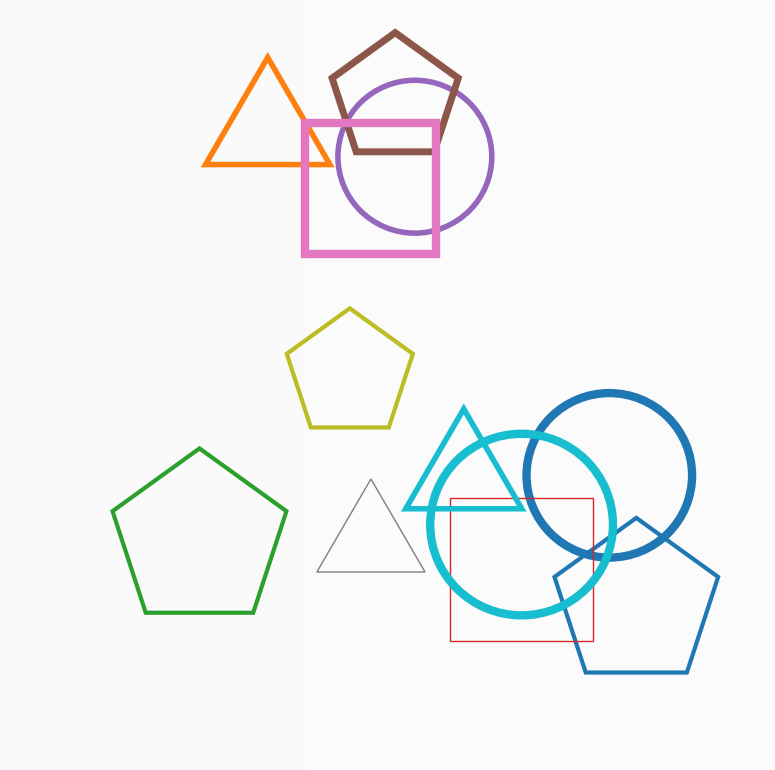[{"shape": "pentagon", "thickness": 1.5, "radius": 0.56, "center": [0.821, 0.216]}, {"shape": "circle", "thickness": 3, "radius": 0.53, "center": [0.786, 0.383]}, {"shape": "triangle", "thickness": 2, "radius": 0.46, "center": [0.345, 0.833]}, {"shape": "pentagon", "thickness": 1.5, "radius": 0.59, "center": [0.257, 0.3]}, {"shape": "square", "thickness": 0.5, "radius": 0.46, "center": [0.673, 0.26]}, {"shape": "circle", "thickness": 2, "radius": 0.5, "center": [0.535, 0.796]}, {"shape": "pentagon", "thickness": 2.5, "radius": 0.43, "center": [0.51, 0.872]}, {"shape": "square", "thickness": 3, "radius": 0.42, "center": [0.478, 0.755]}, {"shape": "triangle", "thickness": 0.5, "radius": 0.4, "center": [0.479, 0.297]}, {"shape": "pentagon", "thickness": 1.5, "radius": 0.43, "center": [0.451, 0.514]}, {"shape": "circle", "thickness": 3, "radius": 0.59, "center": [0.673, 0.319]}, {"shape": "triangle", "thickness": 2, "radius": 0.43, "center": [0.598, 0.382]}]